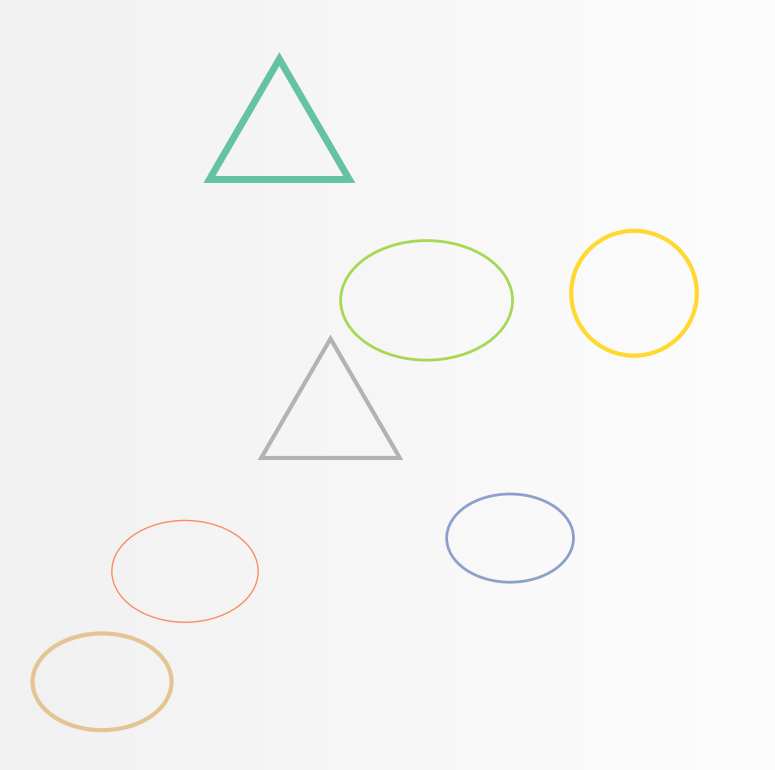[{"shape": "triangle", "thickness": 2.5, "radius": 0.52, "center": [0.36, 0.819]}, {"shape": "oval", "thickness": 0.5, "radius": 0.47, "center": [0.239, 0.258]}, {"shape": "oval", "thickness": 1, "radius": 0.41, "center": [0.658, 0.301]}, {"shape": "oval", "thickness": 1, "radius": 0.55, "center": [0.55, 0.61]}, {"shape": "circle", "thickness": 1.5, "radius": 0.41, "center": [0.818, 0.619]}, {"shape": "oval", "thickness": 1.5, "radius": 0.45, "center": [0.132, 0.115]}, {"shape": "triangle", "thickness": 1.5, "radius": 0.52, "center": [0.426, 0.457]}]